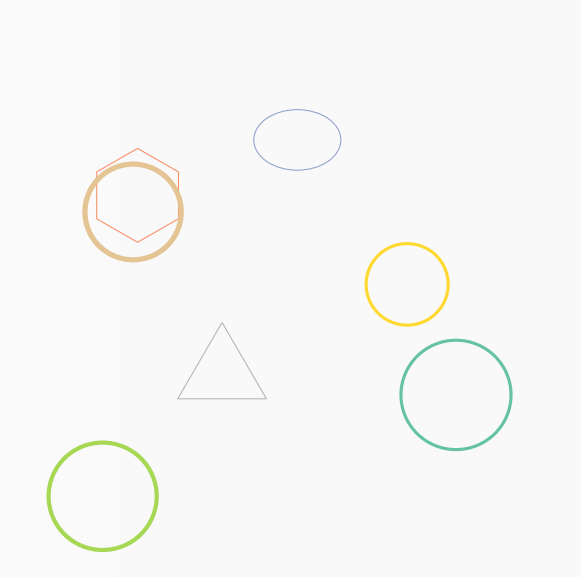[{"shape": "circle", "thickness": 1.5, "radius": 0.47, "center": [0.785, 0.315]}, {"shape": "hexagon", "thickness": 0.5, "radius": 0.41, "center": [0.237, 0.661]}, {"shape": "oval", "thickness": 0.5, "radius": 0.37, "center": [0.512, 0.757]}, {"shape": "circle", "thickness": 2, "radius": 0.47, "center": [0.177, 0.14]}, {"shape": "circle", "thickness": 1.5, "radius": 0.35, "center": [0.7, 0.507]}, {"shape": "circle", "thickness": 2.5, "radius": 0.41, "center": [0.229, 0.632]}, {"shape": "triangle", "thickness": 0.5, "radius": 0.44, "center": [0.382, 0.353]}]